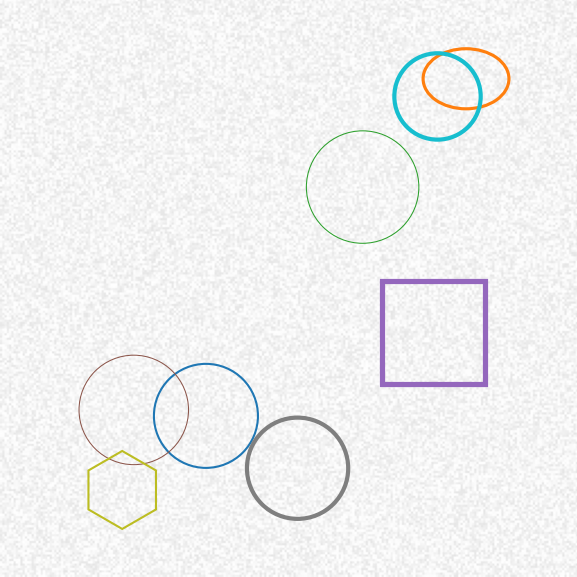[{"shape": "circle", "thickness": 1, "radius": 0.45, "center": [0.357, 0.279]}, {"shape": "oval", "thickness": 1.5, "radius": 0.37, "center": [0.807, 0.863]}, {"shape": "circle", "thickness": 0.5, "radius": 0.49, "center": [0.628, 0.675]}, {"shape": "square", "thickness": 2.5, "radius": 0.45, "center": [0.75, 0.424]}, {"shape": "circle", "thickness": 0.5, "radius": 0.47, "center": [0.232, 0.289]}, {"shape": "circle", "thickness": 2, "radius": 0.44, "center": [0.515, 0.188]}, {"shape": "hexagon", "thickness": 1, "radius": 0.34, "center": [0.212, 0.151]}, {"shape": "circle", "thickness": 2, "radius": 0.37, "center": [0.758, 0.832]}]